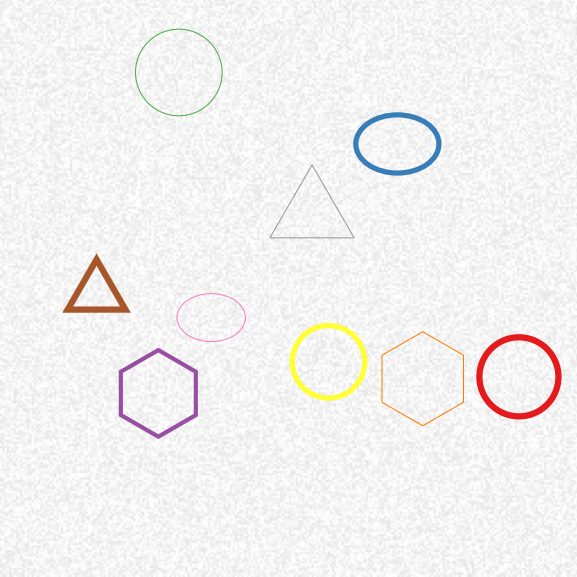[{"shape": "circle", "thickness": 3, "radius": 0.34, "center": [0.899, 0.347]}, {"shape": "oval", "thickness": 2.5, "radius": 0.36, "center": [0.688, 0.75]}, {"shape": "circle", "thickness": 0.5, "radius": 0.37, "center": [0.31, 0.874]}, {"shape": "hexagon", "thickness": 2, "radius": 0.37, "center": [0.274, 0.318]}, {"shape": "hexagon", "thickness": 0.5, "radius": 0.41, "center": [0.732, 0.343]}, {"shape": "circle", "thickness": 2.5, "radius": 0.31, "center": [0.569, 0.373]}, {"shape": "triangle", "thickness": 3, "radius": 0.29, "center": [0.167, 0.492]}, {"shape": "oval", "thickness": 0.5, "radius": 0.3, "center": [0.366, 0.449]}, {"shape": "triangle", "thickness": 0.5, "radius": 0.42, "center": [0.54, 0.629]}]